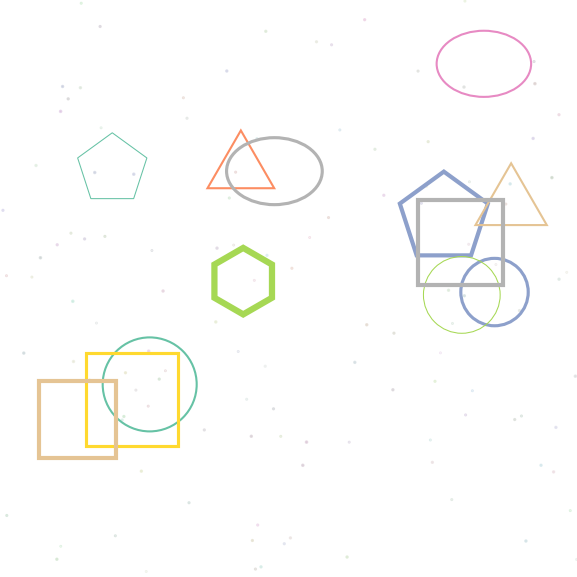[{"shape": "circle", "thickness": 1, "radius": 0.41, "center": [0.259, 0.334]}, {"shape": "pentagon", "thickness": 0.5, "radius": 0.32, "center": [0.194, 0.706]}, {"shape": "triangle", "thickness": 1, "radius": 0.33, "center": [0.417, 0.707]}, {"shape": "circle", "thickness": 1.5, "radius": 0.29, "center": [0.856, 0.493]}, {"shape": "pentagon", "thickness": 2, "radius": 0.4, "center": [0.769, 0.622]}, {"shape": "oval", "thickness": 1, "radius": 0.41, "center": [0.838, 0.889]}, {"shape": "circle", "thickness": 0.5, "radius": 0.33, "center": [0.8, 0.488]}, {"shape": "hexagon", "thickness": 3, "radius": 0.29, "center": [0.421, 0.512]}, {"shape": "square", "thickness": 1.5, "radius": 0.4, "center": [0.228, 0.307]}, {"shape": "square", "thickness": 2, "radius": 0.33, "center": [0.134, 0.272]}, {"shape": "triangle", "thickness": 1, "radius": 0.36, "center": [0.885, 0.645]}, {"shape": "square", "thickness": 2, "radius": 0.37, "center": [0.798, 0.579]}, {"shape": "oval", "thickness": 1.5, "radius": 0.41, "center": [0.475, 0.703]}]